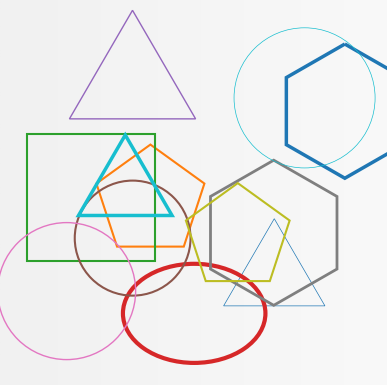[{"shape": "triangle", "thickness": 0.5, "radius": 0.75, "center": [0.708, 0.281]}, {"shape": "hexagon", "thickness": 2.5, "radius": 0.87, "center": [0.89, 0.711]}, {"shape": "pentagon", "thickness": 1.5, "radius": 0.73, "center": [0.388, 0.478]}, {"shape": "square", "thickness": 1.5, "radius": 0.82, "center": [0.235, 0.488]}, {"shape": "oval", "thickness": 3, "radius": 0.92, "center": [0.501, 0.186]}, {"shape": "triangle", "thickness": 1, "radius": 0.94, "center": [0.342, 0.785]}, {"shape": "circle", "thickness": 1.5, "radius": 0.75, "center": [0.342, 0.382]}, {"shape": "circle", "thickness": 1, "radius": 0.89, "center": [0.172, 0.244]}, {"shape": "hexagon", "thickness": 2, "radius": 0.94, "center": [0.706, 0.395]}, {"shape": "pentagon", "thickness": 1.5, "radius": 0.7, "center": [0.614, 0.384]}, {"shape": "triangle", "thickness": 2.5, "radius": 0.7, "center": [0.323, 0.51]}, {"shape": "circle", "thickness": 0.5, "radius": 0.91, "center": [0.786, 0.746]}]